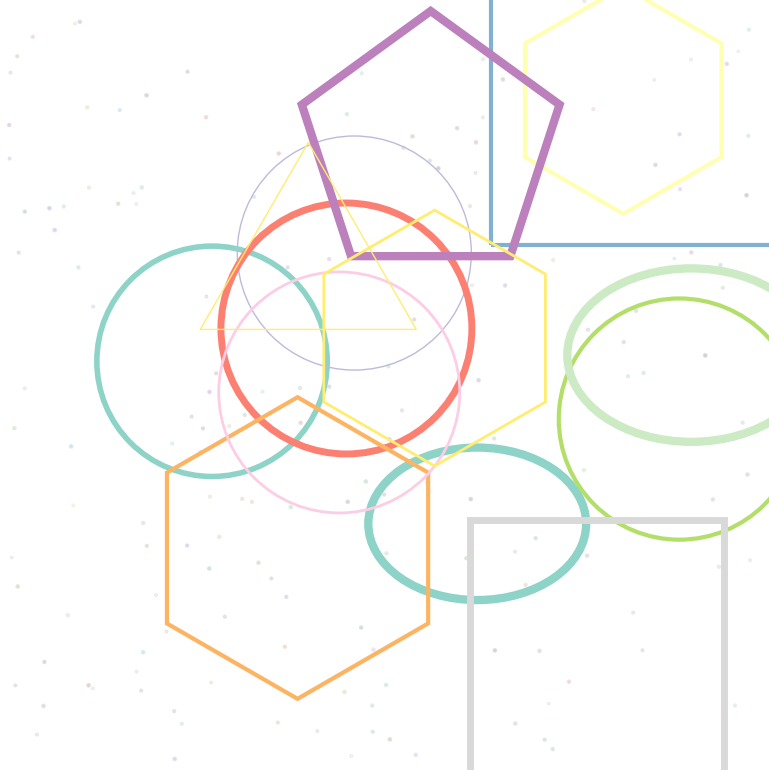[{"shape": "circle", "thickness": 2, "radius": 0.75, "center": [0.275, 0.531]}, {"shape": "oval", "thickness": 3, "radius": 0.71, "center": [0.62, 0.32]}, {"shape": "hexagon", "thickness": 1.5, "radius": 0.74, "center": [0.809, 0.87]}, {"shape": "circle", "thickness": 0.5, "radius": 0.76, "center": [0.46, 0.671]}, {"shape": "circle", "thickness": 2.5, "radius": 0.81, "center": [0.45, 0.573]}, {"shape": "square", "thickness": 1.5, "radius": 0.99, "center": [0.837, 0.881]}, {"shape": "hexagon", "thickness": 1.5, "radius": 0.98, "center": [0.386, 0.288]}, {"shape": "circle", "thickness": 1.5, "radius": 0.78, "center": [0.882, 0.456]}, {"shape": "circle", "thickness": 1, "radius": 0.78, "center": [0.441, 0.49]}, {"shape": "square", "thickness": 2.5, "radius": 0.82, "center": [0.776, 0.16]}, {"shape": "pentagon", "thickness": 3, "radius": 0.88, "center": [0.559, 0.81]}, {"shape": "oval", "thickness": 3, "radius": 0.8, "center": [0.898, 0.539]}, {"shape": "hexagon", "thickness": 1, "radius": 0.83, "center": [0.564, 0.561]}, {"shape": "triangle", "thickness": 0.5, "radius": 0.81, "center": [0.4, 0.653]}]